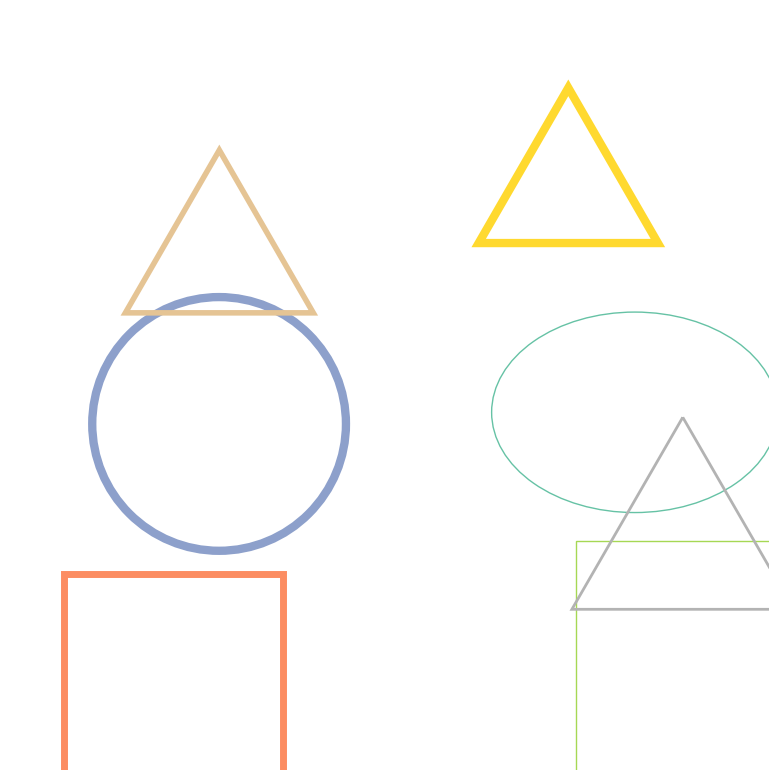[{"shape": "oval", "thickness": 0.5, "radius": 0.93, "center": [0.824, 0.465]}, {"shape": "square", "thickness": 2.5, "radius": 0.71, "center": [0.225, 0.112]}, {"shape": "circle", "thickness": 3, "radius": 0.82, "center": [0.285, 0.449]}, {"shape": "square", "thickness": 0.5, "radius": 0.75, "center": [0.898, 0.148]}, {"shape": "triangle", "thickness": 3, "radius": 0.67, "center": [0.738, 0.752]}, {"shape": "triangle", "thickness": 2, "radius": 0.7, "center": [0.285, 0.664]}, {"shape": "triangle", "thickness": 1, "radius": 0.83, "center": [0.887, 0.292]}]